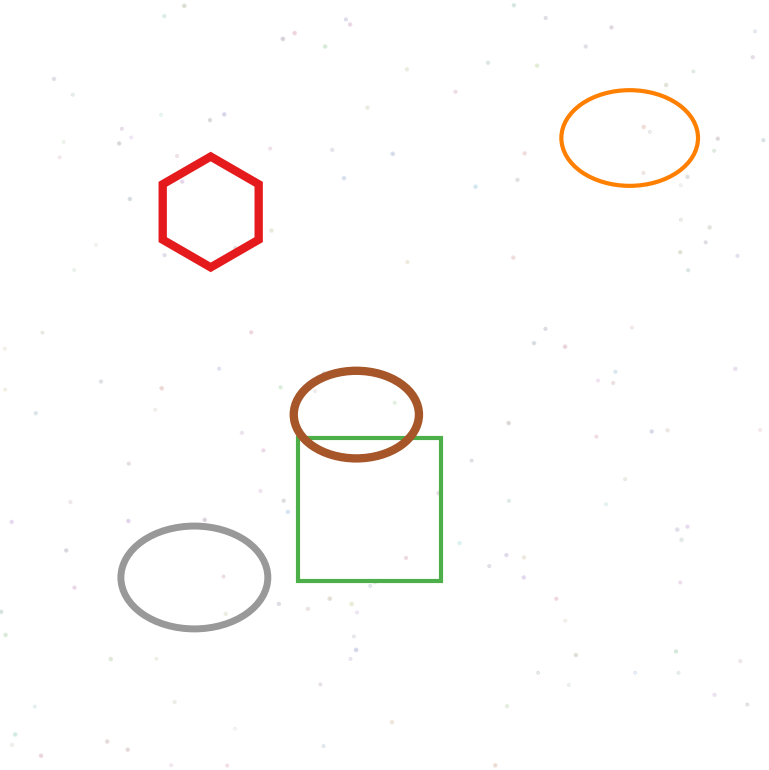[{"shape": "hexagon", "thickness": 3, "radius": 0.36, "center": [0.274, 0.725]}, {"shape": "square", "thickness": 1.5, "radius": 0.46, "center": [0.479, 0.339]}, {"shape": "oval", "thickness": 1.5, "radius": 0.44, "center": [0.818, 0.821]}, {"shape": "oval", "thickness": 3, "radius": 0.41, "center": [0.463, 0.462]}, {"shape": "oval", "thickness": 2.5, "radius": 0.48, "center": [0.252, 0.25]}]